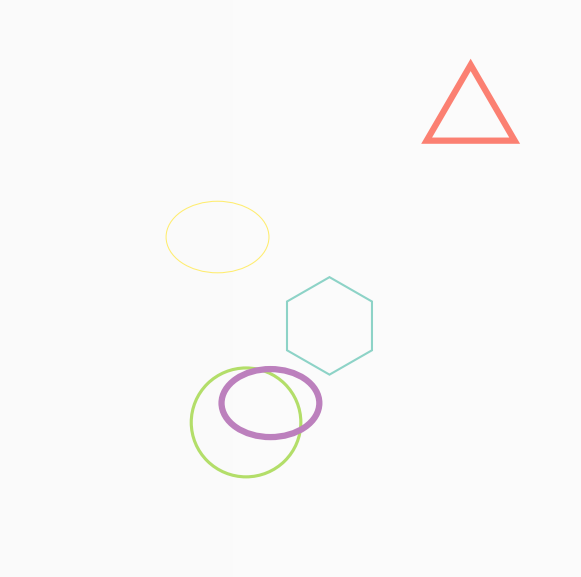[{"shape": "hexagon", "thickness": 1, "radius": 0.42, "center": [0.567, 0.435]}, {"shape": "triangle", "thickness": 3, "radius": 0.44, "center": [0.81, 0.799]}, {"shape": "circle", "thickness": 1.5, "radius": 0.47, "center": [0.423, 0.268]}, {"shape": "oval", "thickness": 3, "radius": 0.42, "center": [0.465, 0.301]}, {"shape": "oval", "thickness": 0.5, "radius": 0.44, "center": [0.374, 0.589]}]